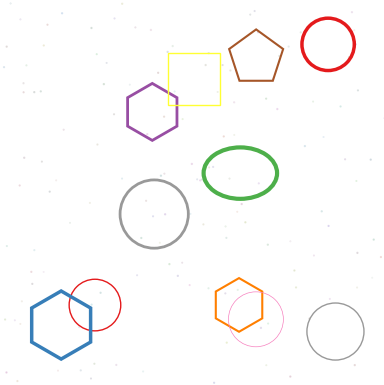[{"shape": "circle", "thickness": 1, "radius": 0.34, "center": [0.247, 0.208]}, {"shape": "circle", "thickness": 2.5, "radius": 0.34, "center": [0.852, 0.885]}, {"shape": "hexagon", "thickness": 2.5, "radius": 0.44, "center": [0.159, 0.156]}, {"shape": "oval", "thickness": 3, "radius": 0.48, "center": [0.624, 0.55]}, {"shape": "hexagon", "thickness": 2, "radius": 0.37, "center": [0.396, 0.709]}, {"shape": "hexagon", "thickness": 1.5, "radius": 0.35, "center": [0.621, 0.208]}, {"shape": "square", "thickness": 1, "radius": 0.34, "center": [0.503, 0.795]}, {"shape": "pentagon", "thickness": 1.5, "radius": 0.37, "center": [0.665, 0.85]}, {"shape": "circle", "thickness": 0.5, "radius": 0.36, "center": [0.665, 0.171]}, {"shape": "circle", "thickness": 1, "radius": 0.37, "center": [0.871, 0.139]}, {"shape": "circle", "thickness": 2, "radius": 0.44, "center": [0.401, 0.444]}]